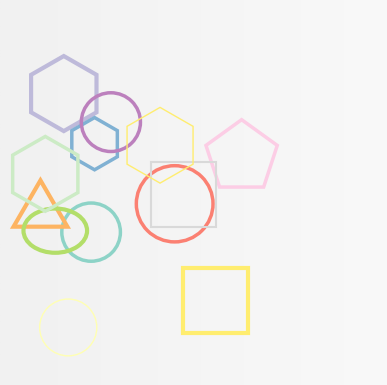[{"shape": "circle", "thickness": 2.5, "radius": 0.38, "center": [0.235, 0.397]}, {"shape": "circle", "thickness": 1, "radius": 0.37, "center": [0.176, 0.149]}, {"shape": "hexagon", "thickness": 3, "radius": 0.49, "center": [0.165, 0.757]}, {"shape": "circle", "thickness": 2.5, "radius": 0.49, "center": [0.451, 0.471]}, {"shape": "hexagon", "thickness": 2.5, "radius": 0.34, "center": [0.244, 0.627]}, {"shape": "triangle", "thickness": 3, "radius": 0.4, "center": [0.104, 0.451]}, {"shape": "oval", "thickness": 3, "radius": 0.41, "center": [0.143, 0.401]}, {"shape": "pentagon", "thickness": 2.5, "radius": 0.48, "center": [0.624, 0.592]}, {"shape": "square", "thickness": 1.5, "radius": 0.42, "center": [0.474, 0.495]}, {"shape": "circle", "thickness": 2.5, "radius": 0.38, "center": [0.286, 0.683]}, {"shape": "hexagon", "thickness": 2.5, "radius": 0.49, "center": [0.117, 0.548]}, {"shape": "square", "thickness": 3, "radius": 0.42, "center": [0.556, 0.22]}, {"shape": "hexagon", "thickness": 1, "radius": 0.49, "center": [0.413, 0.623]}]